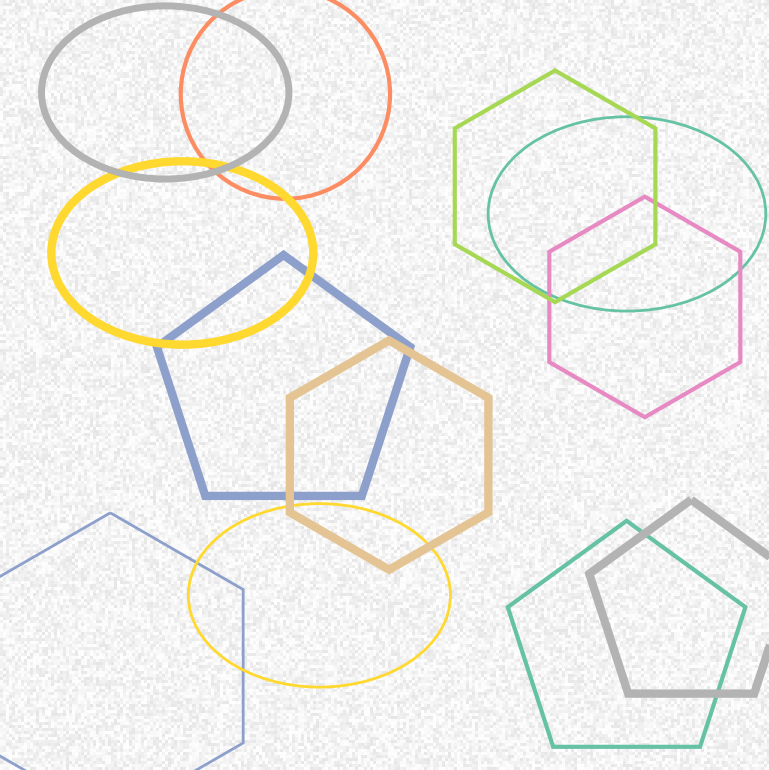[{"shape": "oval", "thickness": 1, "radius": 0.9, "center": [0.814, 0.722]}, {"shape": "pentagon", "thickness": 1.5, "radius": 0.81, "center": [0.814, 0.161]}, {"shape": "circle", "thickness": 1.5, "radius": 0.68, "center": [0.371, 0.878]}, {"shape": "hexagon", "thickness": 1, "radius": 1.0, "center": [0.143, 0.135]}, {"shape": "pentagon", "thickness": 3, "radius": 0.86, "center": [0.368, 0.496]}, {"shape": "hexagon", "thickness": 1.5, "radius": 0.72, "center": [0.837, 0.601]}, {"shape": "hexagon", "thickness": 1.5, "radius": 0.75, "center": [0.721, 0.758]}, {"shape": "oval", "thickness": 3, "radius": 0.85, "center": [0.237, 0.671]}, {"shape": "oval", "thickness": 1, "radius": 0.85, "center": [0.415, 0.227]}, {"shape": "hexagon", "thickness": 3, "radius": 0.74, "center": [0.505, 0.409]}, {"shape": "pentagon", "thickness": 3, "radius": 0.7, "center": [0.898, 0.212]}, {"shape": "oval", "thickness": 2.5, "radius": 0.8, "center": [0.215, 0.88]}]